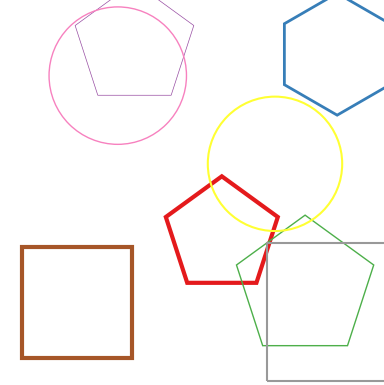[{"shape": "pentagon", "thickness": 3, "radius": 0.76, "center": [0.576, 0.389]}, {"shape": "hexagon", "thickness": 2, "radius": 0.79, "center": [0.876, 0.859]}, {"shape": "pentagon", "thickness": 1, "radius": 0.94, "center": [0.792, 0.254]}, {"shape": "pentagon", "thickness": 0.5, "radius": 0.81, "center": [0.349, 0.884]}, {"shape": "circle", "thickness": 1.5, "radius": 0.87, "center": [0.714, 0.574]}, {"shape": "square", "thickness": 3, "radius": 0.72, "center": [0.2, 0.215]}, {"shape": "circle", "thickness": 1, "radius": 0.89, "center": [0.306, 0.804]}, {"shape": "square", "thickness": 1.5, "radius": 0.9, "center": [0.873, 0.19]}]